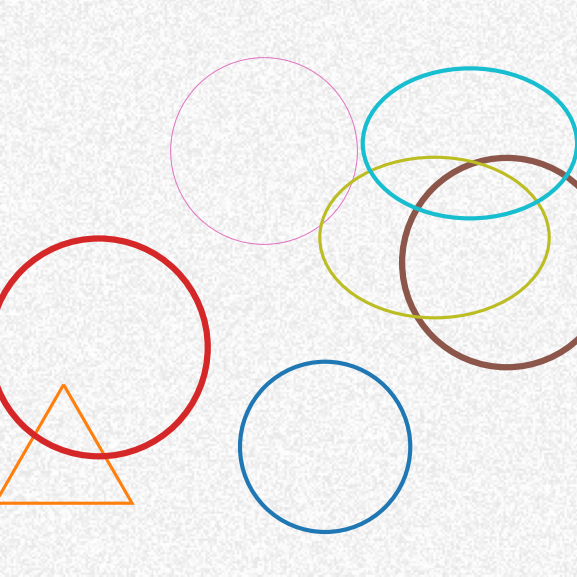[{"shape": "circle", "thickness": 2, "radius": 0.74, "center": [0.563, 0.225]}, {"shape": "triangle", "thickness": 1.5, "radius": 0.68, "center": [0.11, 0.196]}, {"shape": "circle", "thickness": 3, "radius": 0.94, "center": [0.171, 0.398]}, {"shape": "circle", "thickness": 3, "radius": 0.91, "center": [0.878, 0.544]}, {"shape": "circle", "thickness": 0.5, "radius": 0.81, "center": [0.457, 0.738]}, {"shape": "oval", "thickness": 1.5, "radius": 0.99, "center": [0.752, 0.588]}, {"shape": "oval", "thickness": 2, "radius": 0.93, "center": [0.814, 0.751]}]